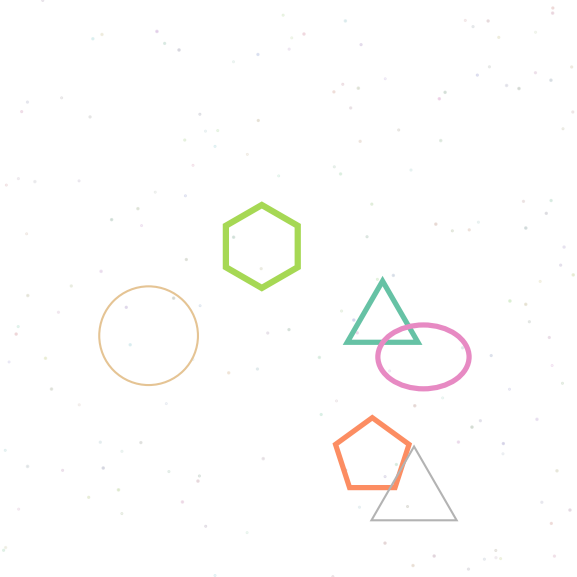[{"shape": "triangle", "thickness": 2.5, "radius": 0.35, "center": [0.662, 0.442]}, {"shape": "pentagon", "thickness": 2.5, "radius": 0.33, "center": [0.645, 0.209]}, {"shape": "oval", "thickness": 2.5, "radius": 0.39, "center": [0.733, 0.381]}, {"shape": "hexagon", "thickness": 3, "radius": 0.36, "center": [0.453, 0.572]}, {"shape": "circle", "thickness": 1, "radius": 0.43, "center": [0.257, 0.418]}, {"shape": "triangle", "thickness": 1, "radius": 0.43, "center": [0.717, 0.141]}]